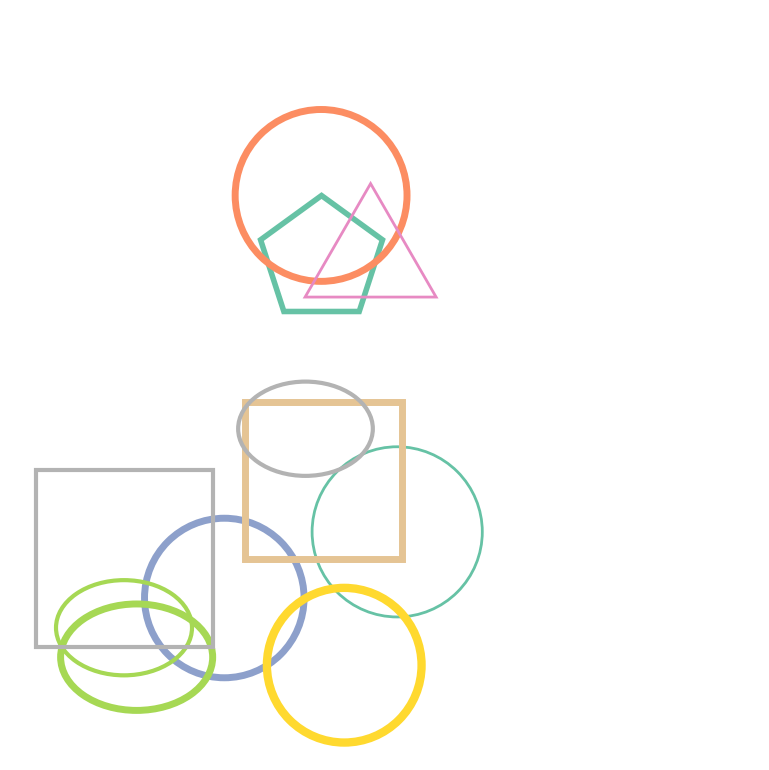[{"shape": "circle", "thickness": 1, "radius": 0.55, "center": [0.516, 0.309]}, {"shape": "pentagon", "thickness": 2, "radius": 0.42, "center": [0.418, 0.663]}, {"shape": "circle", "thickness": 2.5, "radius": 0.56, "center": [0.417, 0.746]}, {"shape": "circle", "thickness": 2.5, "radius": 0.52, "center": [0.291, 0.223]}, {"shape": "triangle", "thickness": 1, "radius": 0.49, "center": [0.481, 0.663]}, {"shape": "oval", "thickness": 2.5, "radius": 0.49, "center": [0.177, 0.147]}, {"shape": "oval", "thickness": 1.5, "radius": 0.44, "center": [0.161, 0.185]}, {"shape": "circle", "thickness": 3, "radius": 0.5, "center": [0.447, 0.136]}, {"shape": "square", "thickness": 2.5, "radius": 0.51, "center": [0.42, 0.376]}, {"shape": "oval", "thickness": 1.5, "radius": 0.44, "center": [0.397, 0.443]}, {"shape": "square", "thickness": 1.5, "radius": 0.57, "center": [0.162, 0.275]}]